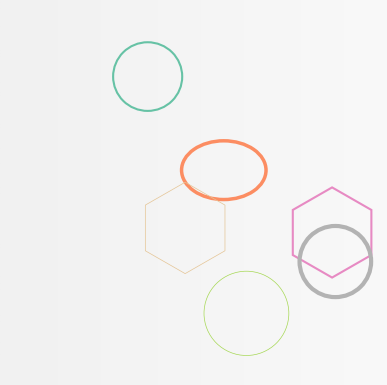[{"shape": "circle", "thickness": 1.5, "radius": 0.45, "center": [0.381, 0.801]}, {"shape": "oval", "thickness": 2.5, "radius": 0.54, "center": [0.578, 0.558]}, {"shape": "hexagon", "thickness": 1.5, "radius": 0.59, "center": [0.857, 0.396]}, {"shape": "circle", "thickness": 0.5, "radius": 0.55, "center": [0.636, 0.186]}, {"shape": "hexagon", "thickness": 0.5, "radius": 0.59, "center": [0.478, 0.408]}, {"shape": "circle", "thickness": 3, "radius": 0.46, "center": [0.865, 0.321]}]